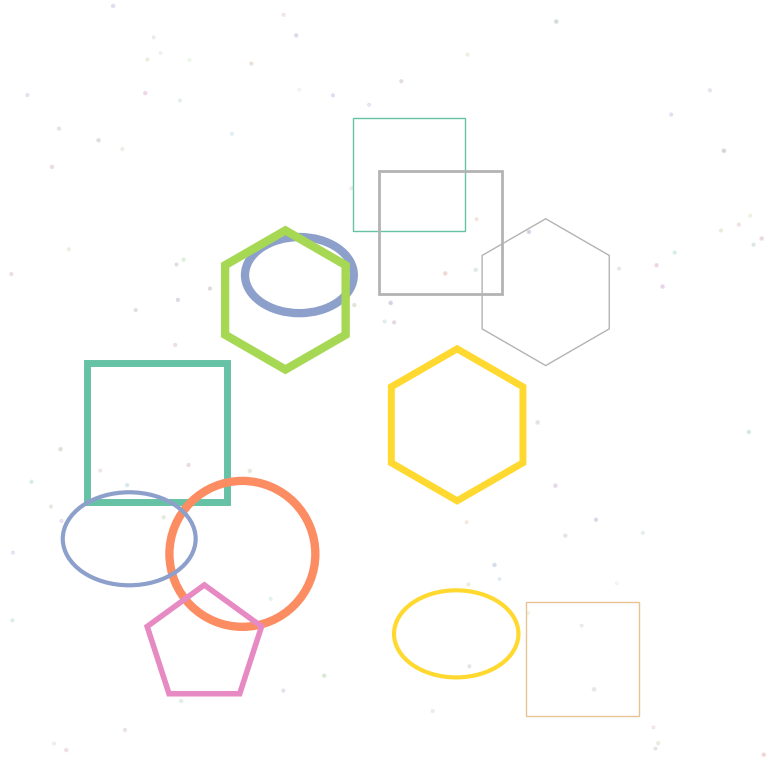[{"shape": "square", "thickness": 2.5, "radius": 0.45, "center": [0.204, 0.438]}, {"shape": "square", "thickness": 0.5, "radius": 0.36, "center": [0.531, 0.773]}, {"shape": "circle", "thickness": 3, "radius": 0.47, "center": [0.315, 0.281]}, {"shape": "oval", "thickness": 3, "radius": 0.35, "center": [0.389, 0.643]}, {"shape": "oval", "thickness": 1.5, "radius": 0.43, "center": [0.168, 0.3]}, {"shape": "pentagon", "thickness": 2, "radius": 0.39, "center": [0.265, 0.162]}, {"shape": "hexagon", "thickness": 3, "radius": 0.45, "center": [0.371, 0.61]}, {"shape": "hexagon", "thickness": 2.5, "radius": 0.49, "center": [0.594, 0.448]}, {"shape": "oval", "thickness": 1.5, "radius": 0.4, "center": [0.592, 0.177]}, {"shape": "square", "thickness": 0.5, "radius": 0.37, "center": [0.756, 0.144]}, {"shape": "hexagon", "thickness": 0.5, "radius": 0.48, "center": [0.709, 0.621]}, {"shape": "square", "thickness": 1, "radius": 0.4, "center": [0.572, 0.698]}]